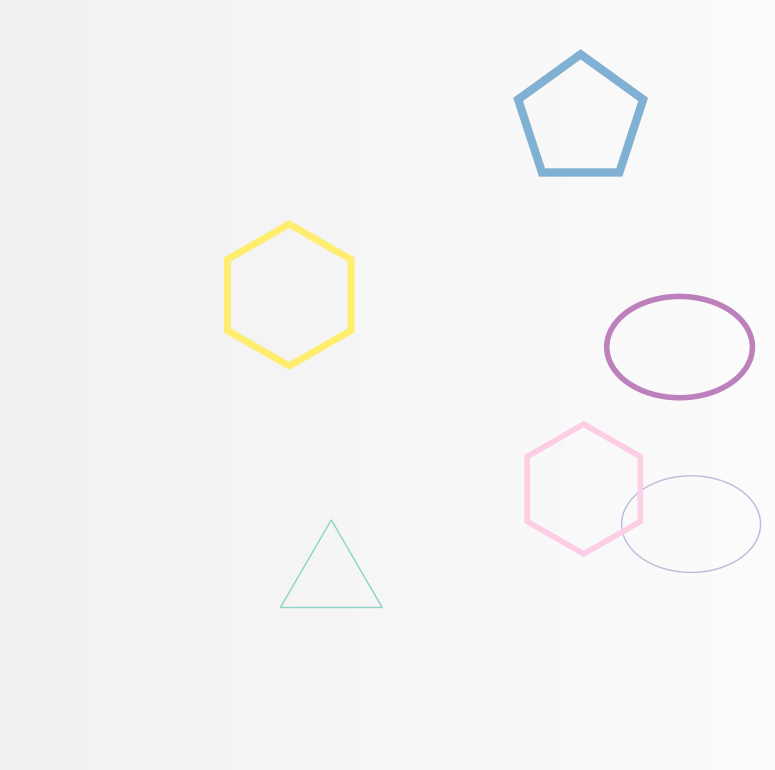[{"shape": "triangle", "thickness": 0.5, "radius": 0.38, "center": [0.427, 0.249]}, {"shape": "oval", "thickness": 0.5, "radius": 0.45, "center": [0.892, 0.319]}, {"shape": "pentagon", "thickness": 3, "radius": 0.42, "center": [0.749, 0.845]}, {"shape": "hexagon", "thickness": 2, "radius": 0.42, "center": [0.753, 0.365]}, {"shape": "oval", "thickness": 2, "radius": 0.47, "center": [0.877, 0.549]}, {"shape": "hexagon", "thickness": 2.5, "radius": 0.46, "center": [0.373, 0.617]}]